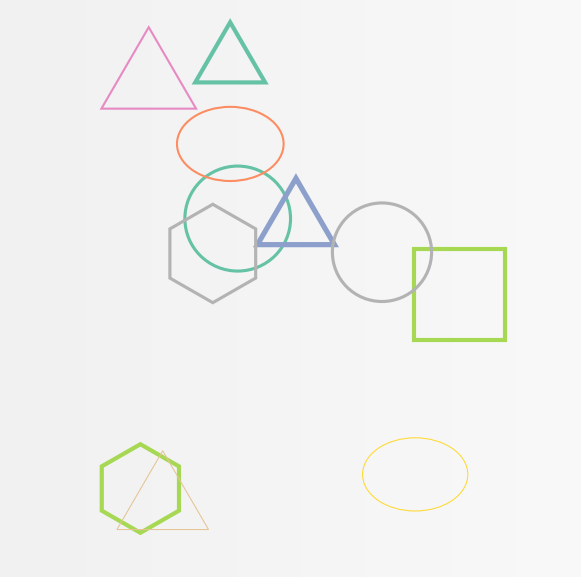[{"shape": "circle", "thickness": 1.5, "radius": 0.45, "center": [0.409, 0.621]}, {"shape": "triangle", "thickness": 2, "radius": 0.35, "center": [0.396, 0.891]}, {"shape": "oval", "thickness": 1, "radius": 0.46, "center": [0.396, 0.75]}, {"shape": "triangle", "thickness": 2.5, "radius": 0.38, "center": [0.509, 0.614]}, {"shape": "triangle", "thickness": 1, "radius": 0.47, "center": [0.256, 0.858]}, {"shape": "square", "thickness": 2, "radius": 0.39, "center": [0.791, 0.49]}, {"shape": "hexagon", "thickness": 2, "radius": 0.38, "center": [0.242, 0.153]}, {"shape": "oval", "thickness": 0.5, "radius": 0.45, "center": [0.714, 0.178]}, {"shape": "triangle", "thickness": 0.5, "radius": 0.45, "center": [0.28, 0.128]}, {"shape": "circle", "thickness": 1.5, "radius": 0.43, "center": [0.657, 0.562]}, {"shape": "hexagon", "thickness": 1.5, "radius": 0.43, "center": [0.366, 0.56]}]